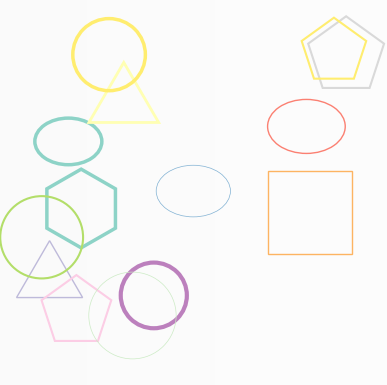[{"shape": "hexagon", "thickness": 2.5, "radius": 0.51, "center": [0.209, 0.458]}, {"shape": "oval", "thickness": 2.5, "radius": 0.43, "center": [0.176, 0.633]}, {"shape": "triangle", "thickness": 2, "radius": 0.52, "center": [0.319, 0.734]}, {"shape": "triangle", "thickness": 1, "radius": 0.49, "center": [0.128, 0.276]}, {"shape": "oval", "thickness": 1, "radius": 0.5, "center": [0.791, 0.672]}, {"shape": "oval", "thickness": 0.5, "radius": 0.48, "center": [0.499, 0.504]}, {"shape": "square", "thickness": 1, "radius": 0.54, "center": [0.8, 0.448]}, {"shape": "circle", "thickness": 1.5, "radius": 0.53, "center": [0.108, 0.384]}, {"shape": "pentagon", "thickness": 1.5, "radius": 0.47, "center": [0.197, 0.191]}, {"shape": "pentagon", "thickness": 1.5, "radius": 0.51, "center": [0.893, 0.855]}, {"shape": "circle", "thickness": 3, "radius": 0.43, "center": [0.397, 0.233]}, {"shape": "circle", "thickness": 0.5, "radius": 0.56, "center": [0.342, 0.181]}, {"shape": "pentagon", "thickness": 1.5, "radius": 0.44, "center": [0.862, 0.866]}, {"shape": "circle", "thickness": 2.5, "radius": 0.47, "center": [0.282, 0.858]}]